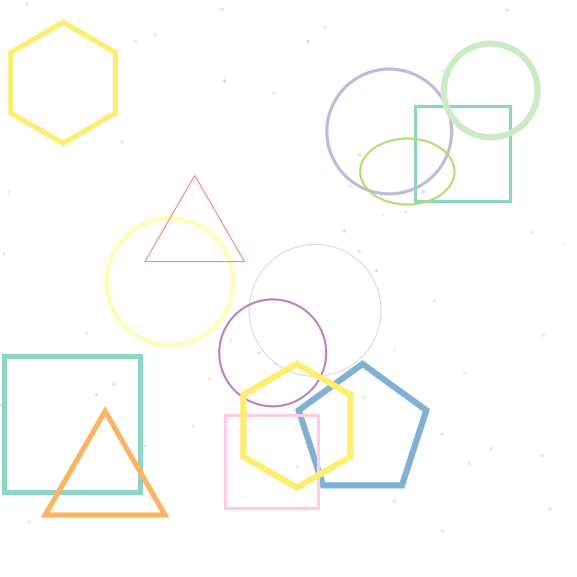[{"shape": "square", "thickness": 2.5, "radius": 0.59, "center": [0.125, 0.265]}, {"shape": "square", "thickness": 1.5, "radius": 0.41, "center": [0.801, 0.733]}, {"shape": "circle", "thickness": 2, "radius": 0.55, "center": [0.294, 0.511]}, {"shape": "circle", "thickness": 1.5, "radius": 0.54, "center": [0.674, 0.771]}, {"shape": "triangle", "thickness": 0.5, "radius": 0.5, "center": [0.337, 0.596]}, {"shape": "pentagon", "thickness": 3, "radius": 0.58, "center": [0.628, 0.253]}, {"shape": "triangle", "thickness": 2.5, "radius": 0.6, "center": [0.182, 0.167]}, {"shape": "oval", "thickness": 1, "radius": 0.41, "center": [0.705, 0.702]}, {"shape": "square", "thickness": 1.5, "radius": 0.4, "center": [0.471, 0.201]}, {"shape": "circle", "thickness": 0.5, "radius": 0.57, "center": [0.546, 0.462]}, {"shape": "circle", "thickness": 1, "radius": 0.46, "center": [0.472, 0.388]}, {"shape": "circle", "thickness": 3, "radius": 0.41, "center": [0.85, 0.842]}, {"shape": "hexagon", "thickness": 2.5, "radius": 0.52, "center": [0.109, 0.856]}, {"shape": "hexagon", "thickness": 3, "radius": 0.54, "center": [0.514, 0.262]}]